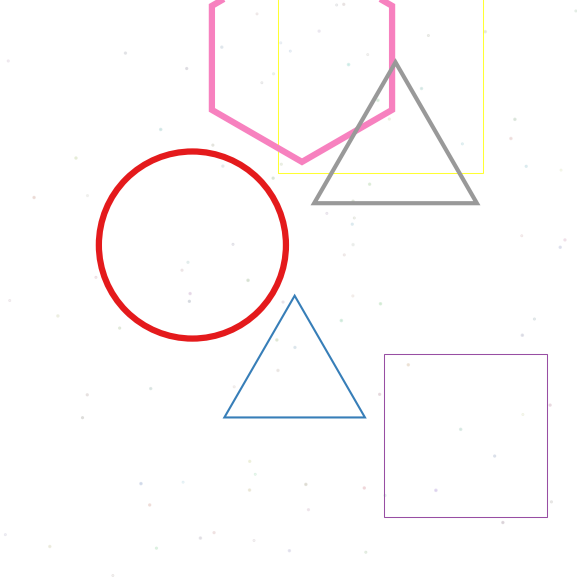[{"shape": "circle", "thickness": 3, "radius": 0.81, "center": [0.333, 0.575]}, {"shape": "triangle", "thickness": 1, "radius": 0.7, "center": [0.51, 0.347]}, {"shape": "square", "thickness": 0.5, "radius": 0.7, "center": [0.806, 0.245]}, {"shape": "square", "thickness": 0.5, "radius": 0.89, "center": [0.659, 0.878]}, {"shape": "hexagon", "thickness": 3, "radius": 0.9, "center": [0.523, 0.899]}, {"shape": "triangle", "thickness": 2, "radius": 0.81, "center": [0.685, 0.729]}]